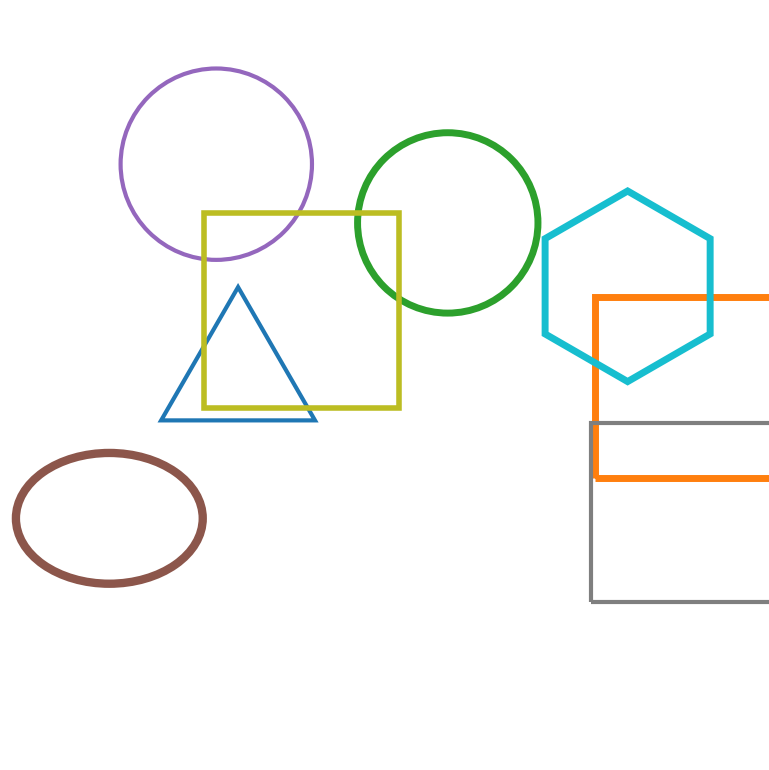[{"shape": "triangle", "thickness": 1.5, "radius": 0.58, "center": [0.309, 0.512]}, {"shape": "square", "thickness": 2.5, "radius": 0.59, "center": [0.891, 0.497]}, {"shape": "circle", "thickness": 2.5, "radius": 0.59, "center": [0.582, 0.711]}, {"shape": "circle", "thickness": 1.5, "radius": 0.62, "center": [0.281, 0.787]}, {"shape": "oval", "thickness": 3, "radius": 0.61, "center": [0.142, 0.327]}, {"shape": "square", "thickness": 1.5, "radius": 0.58, "center": [0.885, 0.334]}, {"shape": "square", "thickness": 2, "radius": 0.63, "center": [0.392, 0.597]}, {"shape": "hexagon", "thickness": 2.5, "radius": 0.62, "center": [0.815, 0.628]}]